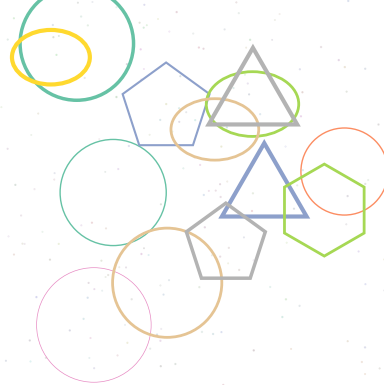[{"shape": "circle", "thickness": 1, "radius": 0.69, "center": [0.294, 0.5]}, {"shape": "circle", "thickness": 2.5, "radius": 0.74, "center": [0.2, 0.887]}, {"shape": "circle", "thickness": 1, "radius": 0.57, "center": [0.895, 0.554]}, {"shape": "triangle", "thickness": 3, "radius": 0.64, "center": [0.686, 0.501]}, {"shape": "pentagon", "thickness": 1.5, "radius": 0.59, "center": [0.431, 0.719]}, {"shape": "circle", "thickness": 0.5, "radius": 0.74, "center": [0.244, 0.156]}, {"shape": "hexagon", "thickness": 2, "radius": 0.6, "center": [0.842, 0.454]}, {"shape": "oval", "thickness": 2, "radius": 0.6, "center": [0.656, 0.73]}, {"shape": "oval", "thickness": 3, "radius": 0.51, "center": [0.132, 0.851]}, {"shape": "oval", "thickness": 2, "radius": 0.57, "center": [0.558, 0.664]}, {"shape": "circle", "thickness": 2, "radius": 0.71, "center": [0.434, 0.266]}, {"shape": "pentagon", "thickness": 2.5, "radius": 0.54, "center": [0.587, 0.365]}, {"shape": "triangle", "thickness": 3, "radius": 0.66, "center": [0.657, 0.743]}]